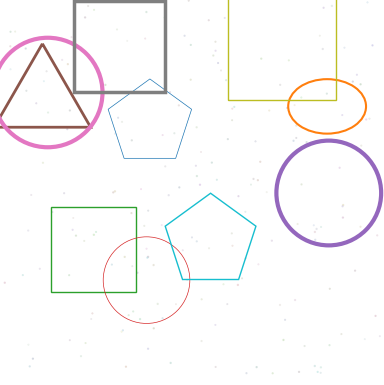[{"shape": "pentagon", "thickness": 0.5, "radius": 0.57, "center": [0.389, 0.681]}, {"shape": "oval", "thickness": 1.5, "radius": 0.51, "center": [0.85, 0.724]}, {"shape": "square", "thickness": 1, "radius": 0.55, "center": [0.242, 0.353]}, {"shape": "circle", "thickness": 0.5, "radius": 0.56, "center": [0.381, 0.272]}, {"shape": "circle", "thickness": 3, "radius": 0.68, "center": [0.854, 0.499]}, {"shape": "triangle", "thickness": 2, "radius": 0.72, "center": [0.11, 0.742]}, {"shape": "circle", "thickness": 3, "radius": 0.71, "center": [0.124, 0.76]}, {"shape": "square", "thickness": 2.5, "radius": 0.59, "center": [0.31, 0.878]}, {"shape": "square", "thickness": 1, "radius": 0.7, "center": [0.732, 0.882]}, {"shape": "pentagon", "thickness": 1, "radius": 0.62, "center": [0.547, 0.374]}]